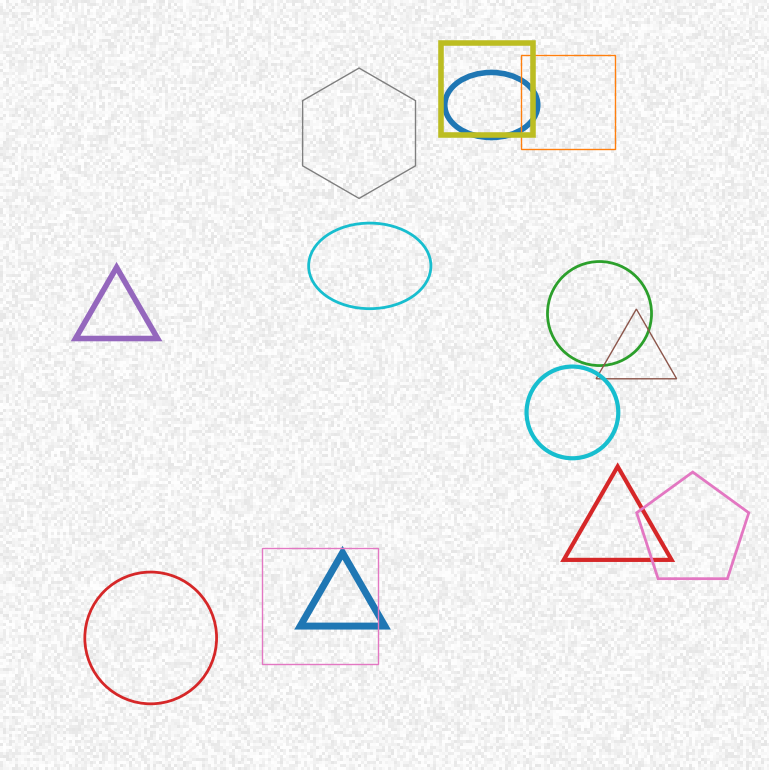[{"shape": "oval", "thickness": 2, "radius": 0.3, "center": [0.638, 0.864]}, {"shape": "triangle", "thickness": 2.5, "radius": 0.32, "center": [0.445, 0.219]}, {"shape": "square", "thickness": 0.5, "radius": 0.31, "center": [0.737, 0.868]}, {"shape": "circle", "thickness": 1, "radius": 0.34, "center": [0.779, 0.593]}, {"shape": "triangle", "thickness": 1.5, "radius": 0.4, "center": [0.802, 0.313]}, {"shape": "circle", "thickness": 1, "radius": 0.43, "center": [0.196, 0.171]}, {"shape": "triangle", "thickness": 2, "radius": 0.31, "center": [0.151, 0.591]}, {"shape": "triangle", "thickness": 0.5, "radius": 0.3, "center": [0.826, 0.538]}, {"shape": "pentagon", "thickness": 1, "radius": 0.38, "center": [0.9, 0.31]}, {"shape": "square", "thickness": 0.5, "radius": 0.38, "center": [0.416, 0.212]}, {"shape": "hexagon", "thickness": 0.5, "radius": 0.42, "center": [0.466, 0.827]}, {"shape": "square", "thickness": 2, "radius": 0.3, "center": [0.633, 0.884]}, {"shape": "oval", "thickness": 1, "radius": 0.4, "center": [0.48, 0.655]}, {"shape": "circle", "thickness": 1.5, "radius": 0.3, "center": [0.743, 0.464]}]